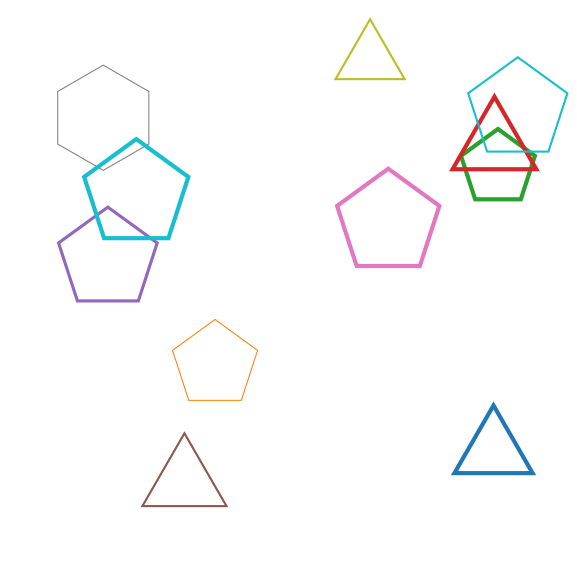[{"shape": "triangle", "thickness": 2, "radius": 0.39, "center": [0.855, 0.219]}, {"shape": "pentagon", "thickness": 0.5, "radius": 0.39, "center": [0.372, 0.368]}, {"shape": "pentagon", "thickness": 2, "radius": 0.34, "center": [0.862, 0.708]}, {"shape": "triangle", "thickness": 2, "radius": 0.42, "center": [0.856, 0.748]}, {"shape": "pentagon", "thickness": 1.5, "radius": 0.45, "center": [0.187, 0.551]}, {"shape": "triangle", "thickness": 1, "radius": 0.42, "center": [0.319, 0.165]}, {"shape": "pentagon", "thickness": 2, "radius": 0.47, "center": [0.672, 0.614]}, {"shape": "hexagon", "thickness": 0.5, "radius": 0.46, "center": [0.179, 0.795]}, {"shape": "triangle", "thickness": 1, "radius": 0.35, "center": [0.641, 0.897]}, {"shape": "pentagon", "thickness": 2, "radius": 0.47, "center": [0.236, 0.663]}, {"shape": "pentagon", "thickness": 1, "radius": 0.45, "center": [0.897, 0.81]}]